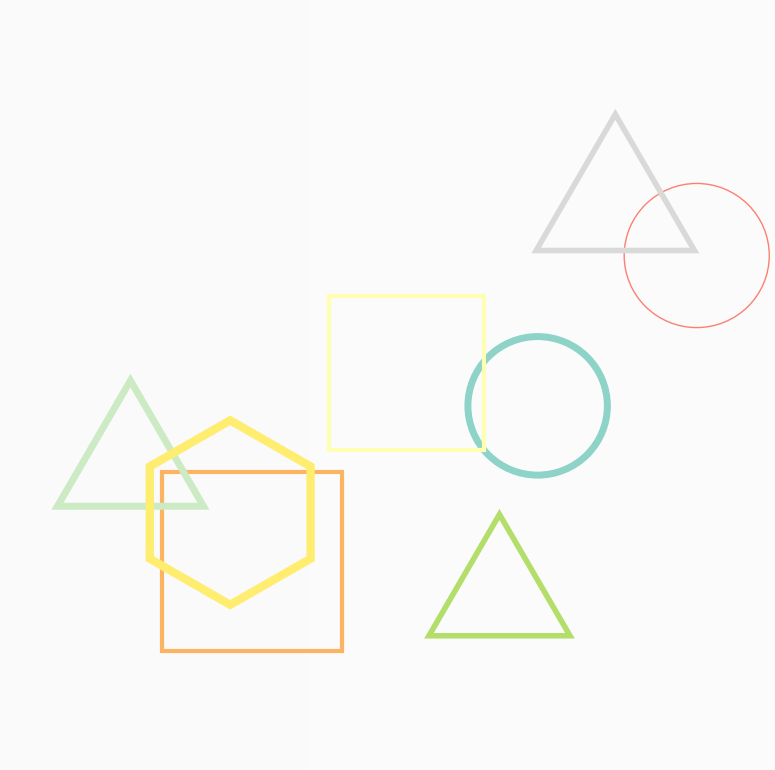[{"shape": "circle", "thickness": 2.5, "radius": 0.45, "center": [0.694, 0.473]}, {"shape": "square", "thickness": 1.5, "radius": 0.5, "center": [0.525, 0.516]}, {"shape": "circle", "thickness": 0.5, "radius": 0.47, "center": [0.899, 0.668]}, {"shape": "square", "thickness": 1.5, "radius": 0.58, "center": [0.325, 0.271]}, {"shape": "triangle", "thickness": 2, "radius": 0.53, "center": [0.644, 0.227]}, {"shape": "triangle", "thickness": 2, "radius": 0.59, "center": [0.794, 0.734]}, {"shape": "triangle", "thickness": 2.5, "radius": 0.54, "center": [0.168, 0.397]}, {"shape": "hexagon", "thickness": 3, "radius": 0.6, "center": [0.297, 0.334]}]